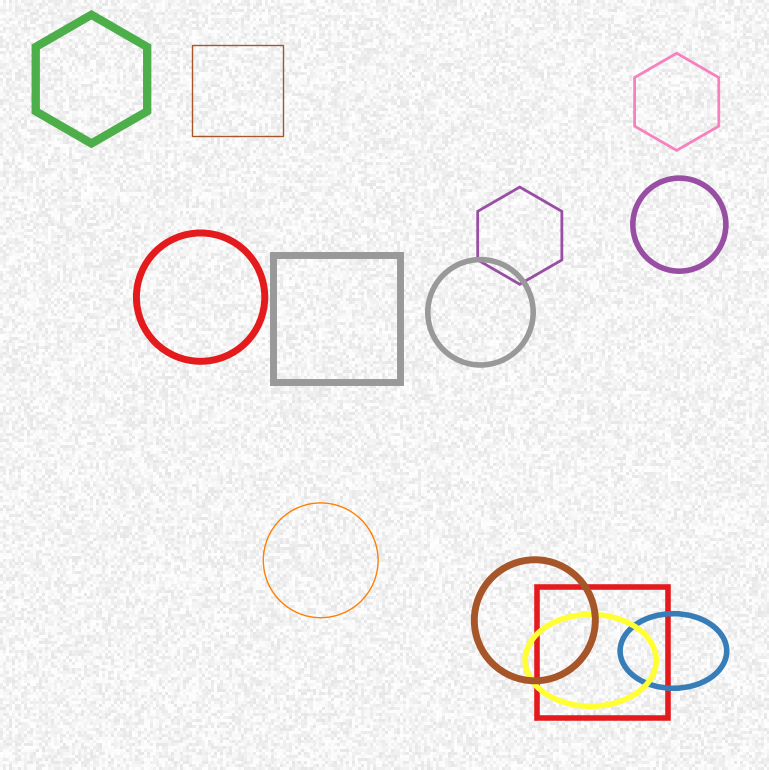[{"shape": "circle", "thickness": 2.5, "radius": 0.42, "center": [0.261, 0.614]}, {"shape": "square", "thickness": 2, "radius": 0.42, "center": [0.782, 0.152]}, {"shape": "oval", "thickness": 2, "radius": 0.35, "center": [0.875, 0.155]}, {"shape": "hexagon", "thickness": 3, "radius": 0.42, "center": [0.119, 0.897]}, {"shape": "hexagon", "thickness": 1, "radius": 0.32, "center": [0.675, 0.694]}, {"shape": "circle", "thickness": 2, "radius": 0.3, "center": [0.882, 0.708]}, {"shape": "circle", "thickness": 0.5, "radius": 0.37, "center": [0.417, 0.272]}, {"shape": "oval", "thickness": 2, "radius": 0.43, "center": [0.767, 0.142]}, {"shape": "square", "thickness": 0.5, "radius": 0.3, "center": [0.308, 0.883]}, {"shape": "circle", "thickness": 2.5, "radius": 0.39, "center": [0.695, 0.194]}, {"shape": "hexagon", "thickness": 1, "radius": 0.32, "center": [0.879, 0.868]}, {"shape": "circle", "thickness": 2, "radius": 0.34, "center": [0.624, 0.594]}, {"shape": "square", "thickness": 2.5, "radius": 0.41, "center": [0.437, 0.586]}]